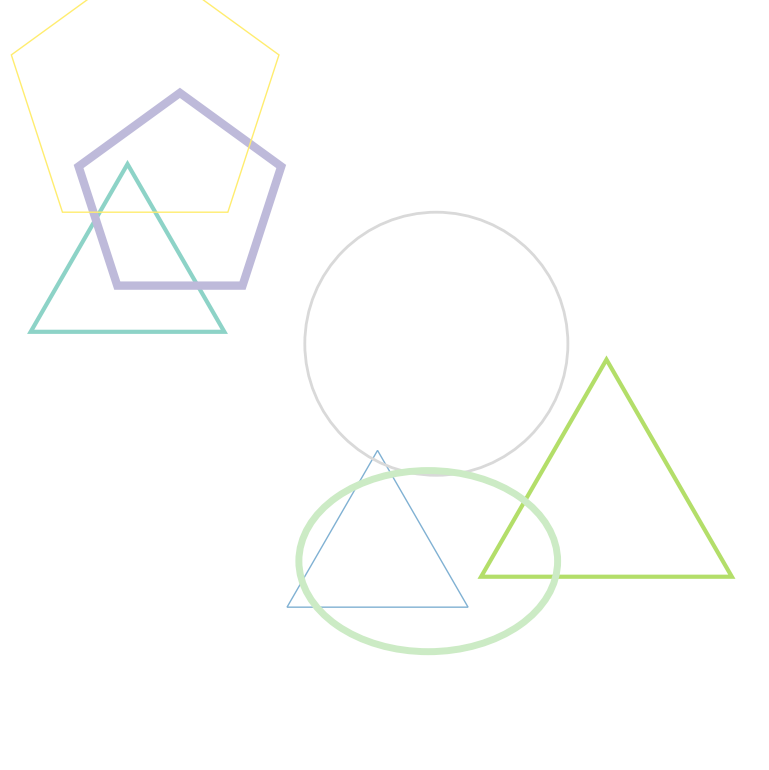[{"shape": "triangle", "thickness": 1.5, "radius": 0.73, "center": [0.166, 0.642]}, {"shape": "pentagon", "thickness": 3, "radius": 0.69, "center": [0.234, 0.741]}, {"shape": "triangle", "thickness": 0.5, "radius": 0.68, "center": [0.49, 0.279]}, {"shape": "triangle", "thickness": 1.5, "radius": 0.94, "center": [0.788, 0.345]}, {"shape": "circle", "thickness": 1, "radius": 0.85, "center": [0.567, 0.554]}, {"shape": "oval", "thickness": 2.5, "radius": 0.84, "center": [0.556, 0.271]}, {"shape": "pentagon", "thickness": 0.5, "radius": 0.91, "center": [0.189, 0.872]}]